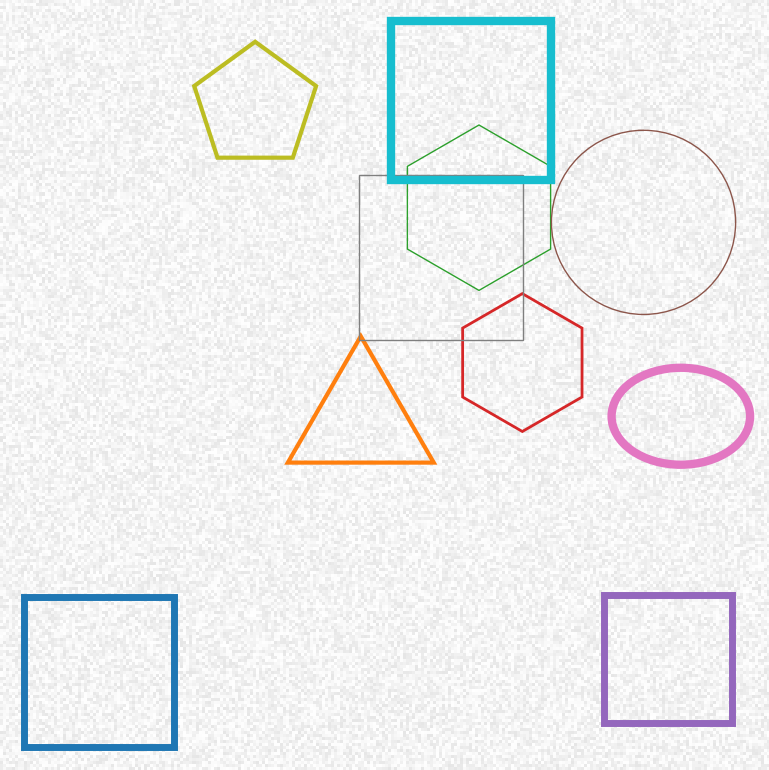[{"shape": "square", "thickness": 2.5, "radius": 0.49, "center": [0.129, 0.127]}, {"shape": "triangle", "thickness": 1.5, "radius": 0.55, "center": [0.469, 0.454]}, {"shape": "hexagon", "thickness": 0.5, "radius": 0.54, "center": [0.622, 0.73]}, {"shape": "hexagon", "thickness": 1, "radius": 0.45, "center": [0.678, 0.529]}, {"shape": "square", "thickness": 2.5, "radius": 0.42, "center": [0.867, 0.144]}, {"shape": "circle", "thickness": 0.5, "radius": 0.6, "center": [0.836, 0.711]}, {"shape": "oval", "thickness": 3, "radius": 0.45, "center": [0.884, 0.459]}, {"shape": "square", "thickness": 0.5, "radius": 0.53, "center": [0.573, 0.666]}, {"shape": "pentagon", "thickness": 1.5, "radius": 0.42, "center": [0.331, 0.863]}, {"shape": "square", "thickness": 3, "radius": 0.52, "center": [0.612, 0.869]}]